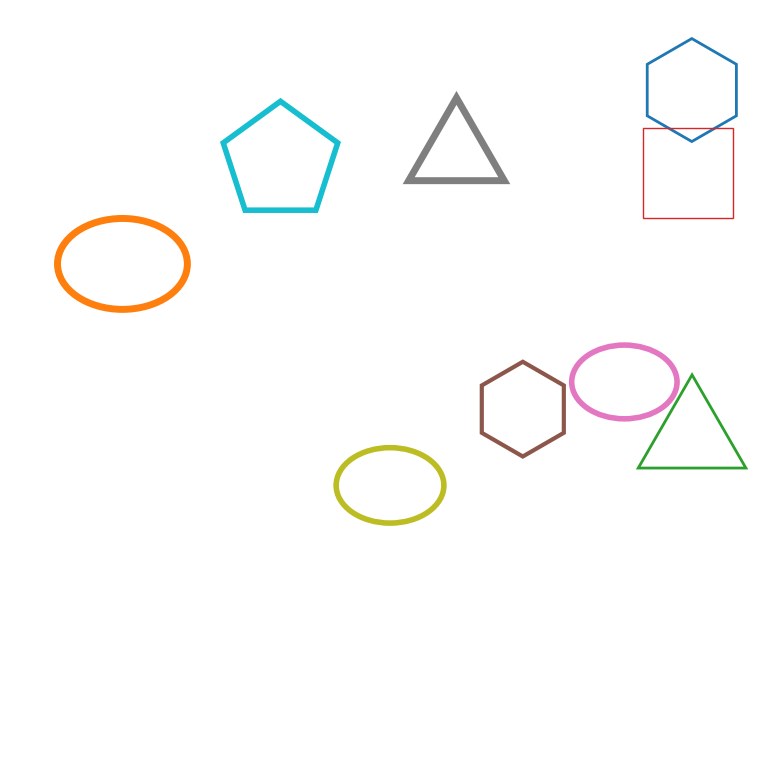[{"shape": "hexagon", "thickness": 1, "radius": 0.33, "center": [0.898, 0.883]}, {"shape": "oval", "thickness": 2.5, "radius": 0.42, "center": [0.159, 0.657]}, {"shape": "triangle", "thickness": 1, "radius": 0.4, "center": [0.899, 0.433]}, {"shape": "square", "thickness": 0.5, "radius": 0.29, "center": [0.893, 0.775]}, {"shape": "hexagon", "thickness": 1.5, "radius": 0.31, "center": [0.679, 0.469]}, {"shape": "oval", "thickness": 2, "radius": 0.34, "center": [0.811, 0.504]}, {"shape": "triangle", "thickness": 2.5, "radius": 0.36, "center": [0.593, 0.801]}, {"shape": "oval", "thickness": 2, "radius": 0.35, "center": [0.507, 0.37]}, {"shape": "pentagon", "thickness": 2, "radius": 0.39, "center": [0.364, 0.79]}]